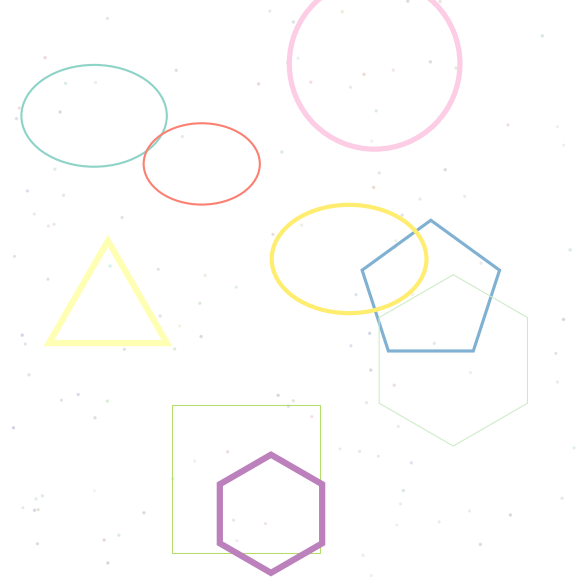[{"shape": "oval", "thickness": 1, "radius": 0.63, "center": [0.163, 0.799]}, {"shape": "triangle", "thickness": 3, "radius": 0.59, "center": [0.187, 0.464]}, {"shape": "oval", "thickness": 1, "radius": 0.5, "center": [0.349, 0.715]}, {"shape": "pentagon", "thickness": 1.5, "radius": 0.63, "center": [0.746, 0.493]}, {"shape": "square", "thickness": 0.5, "radius": 0.64, "center": [0.426, 0.169]}, {"shape": "circle", "thickness": 2.5, "radius": 0.74, "center": [0.649, 0.889]}, {"shape": "hexagon", "thickness": 3, "radius": 0.51, "center": [0.469, 0.109]}, {"shape": "hexagon", "thickness": 0.5, "radius": 0.74, "center": [0.785, 0.375]}, {"shape": "oval", "thickness": 2, "radius": 0.67, "center": [0.604, 0.551]}]